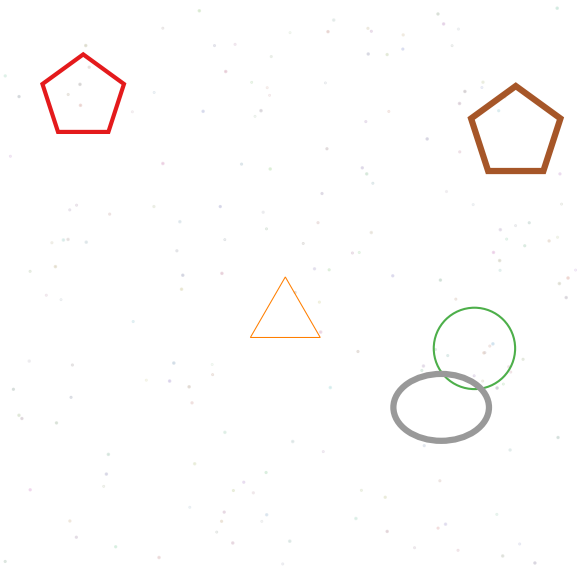[{"shape": "pentagon", "thickness": 2, "radius": 0.37, "center": [0.144, 0.831]}, {"shape": "circle", "thickness": 1, "radius": 0.35, "center": [0.822, 0.396]}, {"shape": "triangle", "thickness": 0.5, "radius": 0.35, "center": [0.494, 0.45]}, {"shape": "pentagon", "thickness": 3, "radius": 0.41, "center": [0.893, 0.769]}, {"shape": "oval", "thickness": 3, "radius": 0.41, "center": [0.764, 0.294]}]